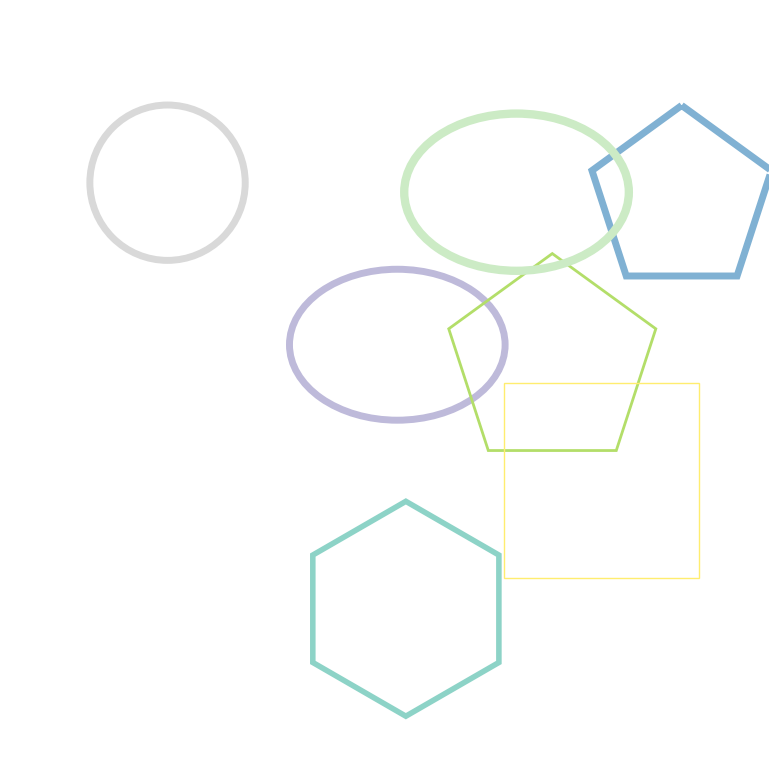[{"shape": "hexagon", "thickness": 2, "radius": 0.7, "center": [0.527, 0.209]}, {"shape": "oval", "thickness": 2.5, "radius": 0.7, "center": [0.516, 0.552]}, {"shape": "pentagon", "thickness": 2.5, "radius": 0.61, "center": [0.885, 0.741]}, {"shape": "pentagon", "thickness": 1, "radius": 0.71, "center": [0.717, 0.529]}, {"shape": "circle", "thickness": 2.5, "radius": 0.5, "center": [0.218, 0.763]}, {"shape": "oval", "thickness": 3, "radius": 0.73, "center": [0.671, 0.75]}, {"shape": "square", "thickness": 0.5, "radius": 0.64, "center": [0.781, 0.376]}]